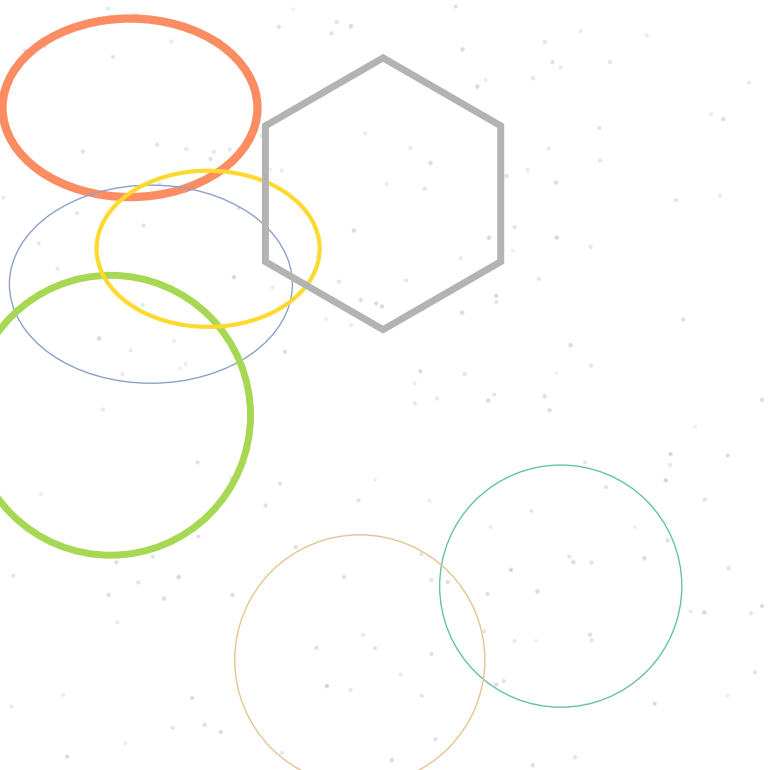[{"shape": "circle", "thickness": 0.5, "radius": 0.79, "center": [0.728, 0.239]}, {"shape": "oval", "thickness": 3, "radius": 0.83, "center": [0.169, 0.86]}, {"shape": "oval", "thickness": 0.5, "radius": 0.92, "center": [0.196, 0.631]}, {"shape": "circle", "thickness": 2.5, "radius": 0.91, "center": [0.144, 0.461]}, {"shape": "oval", "thickness": 1.5, "radius": 0.72, "center": [0.27, 0.677]}, {"shape": "circle", "thickness": 0.5, "radius": 0.81, "center": [0.467, 0.143]}, {"shape": "hexagon", "thickness": 2.5, "radius": 0.88, "center": [0.498, 0.748]}]